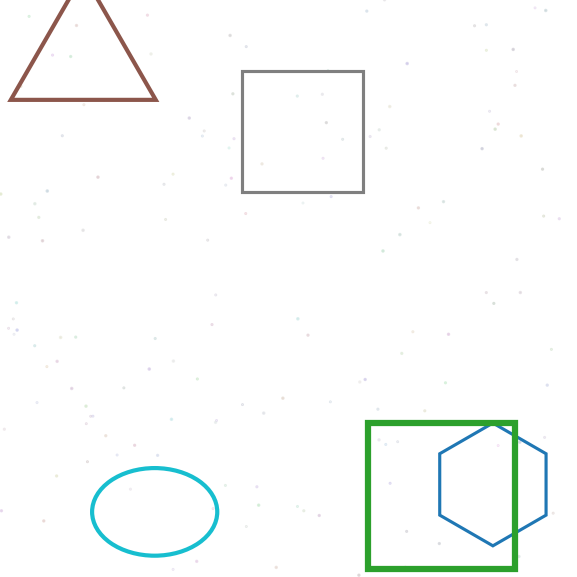[{"shape": "hexagon", "thickness": 1.5, "radius": 0.53, "center": [0.854, 0.16]}, {"shape": "square", "thickness": 3, "radius": 0.63, "center": [0.764, 0.14]}, {"shape": "triangle", "thickness": 2, "radius": 0.72, "center": [0.144, 0.899]}, {"shape": "square", "thickness": 1.5, "radius": 0.52, "center": [0.524, 0.771]}, {"shape": "oval", "thickness": 2, "radius": 0.54, "center": [0.268, 0.113]}]